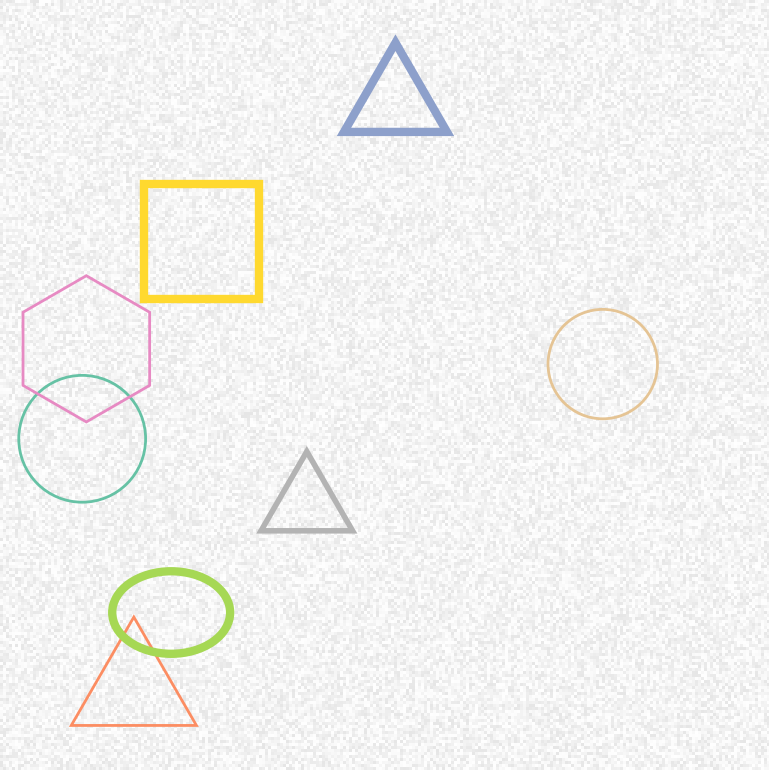[{"shape": "circle", "thickness": 1, "radius": 0.41, "center": [0.107, 0.43]}, {"shape": "triangle", "thickness": 1, "radius": 0.47, "center": [0.174, 0.105]}, {"shape": "triangle", "thickness": 3, "radius": 0.39, "center": [0.514, 0.867]}, {"shape": "hexagon", "thickness": 1, "radius": 0.47, "center": [0.112, 0.547]}, {"shape": "oval", "thickness": 3, "radius": 0.38, "center": [0.222, 0.205]}, {"shape": "square", "thickness": 3, "radius": 0.37, "center": [0.261, 0.687]}, {"shape": "circle", "thickness": 1, "radius": 0.36, "center": [0.783, 0.527]}, {"shape": "triangle", "thickness": 2, "radius": 0.34, "center": [0.398, 0.345]}]